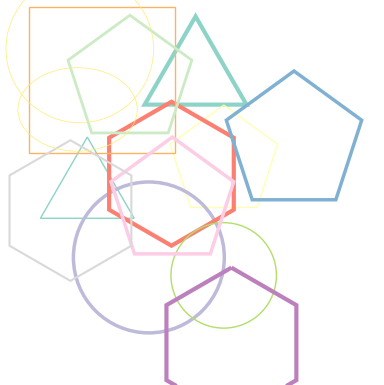[{"shape": "triangle", "thickness": 1, "radius": 0.7, "center": [0.227, 0.503]}, {"shape": "triangle", "thickness": 3, "radius": 0.76, "center": [0.508, 0.805]}, {"shape": "pentagon", "thickness": 1, "radius": 0.73, "center": [0.581, 0.58]}, {"shape": "circle", "thickness": 2.5, "radius": 0.98, "center": [0.387, 0.331]}, {"shape": "hexagon", "thickness": 3, "radius": 0.93, "center": [0.445, 0.549]}, {"shape": "pentagon", "thickness": 2.5, "radius": 0.92, "center": [0.764, 0.631]}, {"shape": "square", "thickness": 1, "radius": 0.95, "center": [0.265, 0.793]}, {"shape": "circle", "thickness": 1, "radius": 0.68, "center": [0.581, 0.285]}, {"shape": "pentagon", "thickness": 2.5, "radius": 0.84, "center": [0.448, 0.476]}, {"shape": "hexagon", "thickness": 1.5, "radius": 0.91, "center": [0.183, 0.453]}, {"shape": "hexagon", "thickness": 3, "radius": 0.97, "center": [0.601, 0.11]}, {"shape": "pentagon", "thickness": 2, "radius": 0.85, "center": [0.337, 0.791]}, {"shape": "oval", "thickness": 0.5, "radius": 0.77, "center": [0.202, 0.716]}, {"shape": "circle", "thickness": 0.5, "radius": 0.96, "center": [0.207, 0.873]}]